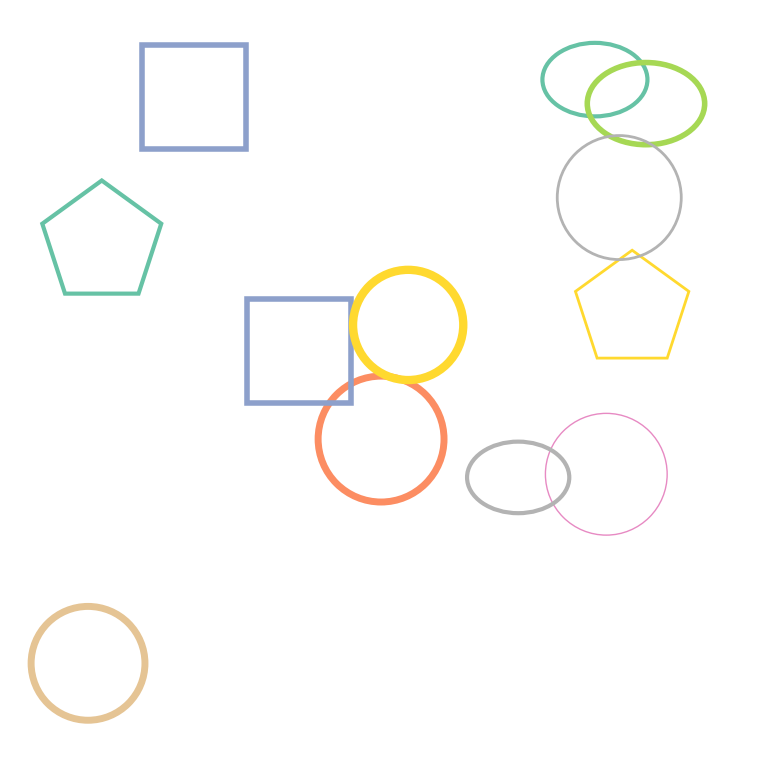[{"shape": "pentagon", "thickness": 1.5, "radius": 0.41, "center": [0.132, 0.684]}, {"shape": "oval", "thickness": 1.5, "radius": 0.34, "center": [0.773, 0.897]}, {"shape": "circle", "thickness": 2.5, "radius": 0.41, "center": [0.495, 0.43]}, {"shape": "square", "thickness": 2, "radius": 0.34, "center": [0.251, 0.874]}, {"shape": "square", "thickness": 2, "radius": 0.34, "center": [0.389, 0.544]}, {"shape": "circle", "thickness": 0.5, "radius": 0.4, "center": [0.787, 0.384]}, {"shape": "oval", "thickness": 2, "radius": 0.38, "center": [0.839, 0.865]}, {"shape": "circle", "thickness": 3, "radius": 0.36, "center": [0.53, 0.578]}, {"shape": "pentagon", "thickness": 1, "radius": 0.39, "center": [0.821, 0.598]}, {"shape": "circle", "thickness": 2.5, "radius": 0.37, "center": [0.114, 0.139]}, {"shape": "oval", "thickness": 1.5, "radius": 0.33, "center": [0.673, 0.38]}, {"shape": "circle", "thickness": 1, "radius": 0.4, "center": [0.804, 0.743]}]